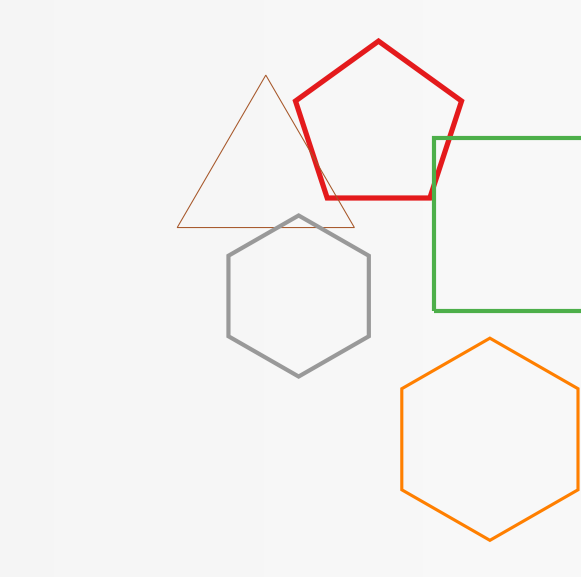[{"shape": "pentagon", "thickness": 2.5, "radius": 0.75, "center": [0.651, 0.778]}, {"shape": "square", "thickness": 2, "radius": 0.75, "center": [0.898, 0.611]}, {"shape": "hexagon", "thickness": 1.5, "radius": 0.88, "center": [0.843, 0.239]}, {"shape": "triangle", "thickness": 0.5, "radius": 0.88, "center": [0.457, 0.693]}, {"shape": "hexagon", "thickness": 2, "radius": 0.7, "center": [0.514, 0.487]}]